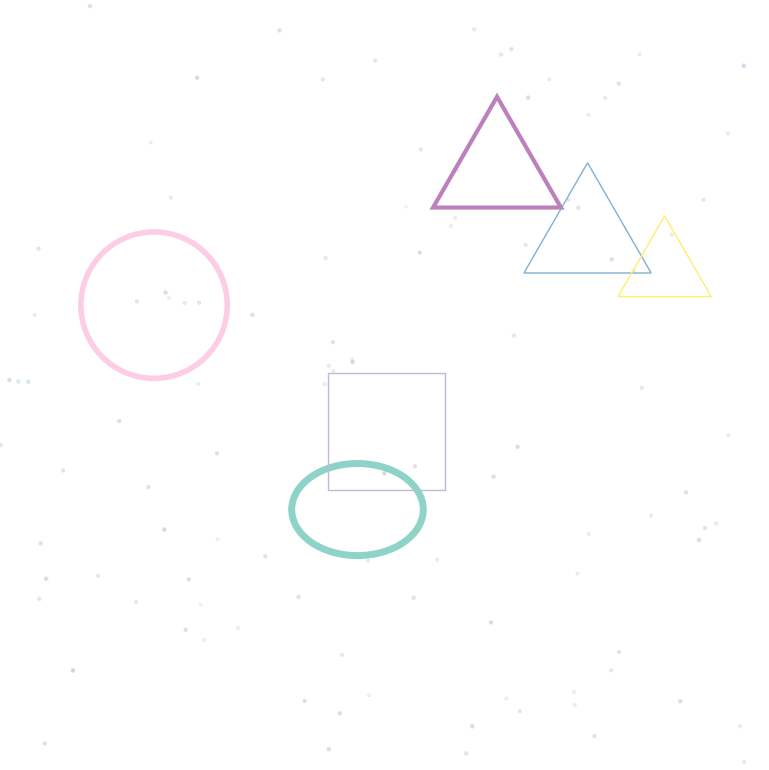[{"shape": "oval", "thickness": 2.5, "radius": 0.43, "center": [0.464, 0.338]}, {"shape": "square", "thickness": 0.5, "radius": 0.38, "center": [0.502, 0.44]}, {"shape": "triangle", "thickness": 0.5, "radius": 0.48, "center": [0.763, 0.693]}, {"shape": "circle", "thickness": 2, "radius": 0.48, "center": [0.2, 0.604]}, {"shape": "triangle", "thickness": 1.5, "radius": 0.48, "center": [0.645, 0.778]}, {"shape": "triangle", "thickness": 0.5, "radius": 0.35, "center": [0.863, 0.65]}]